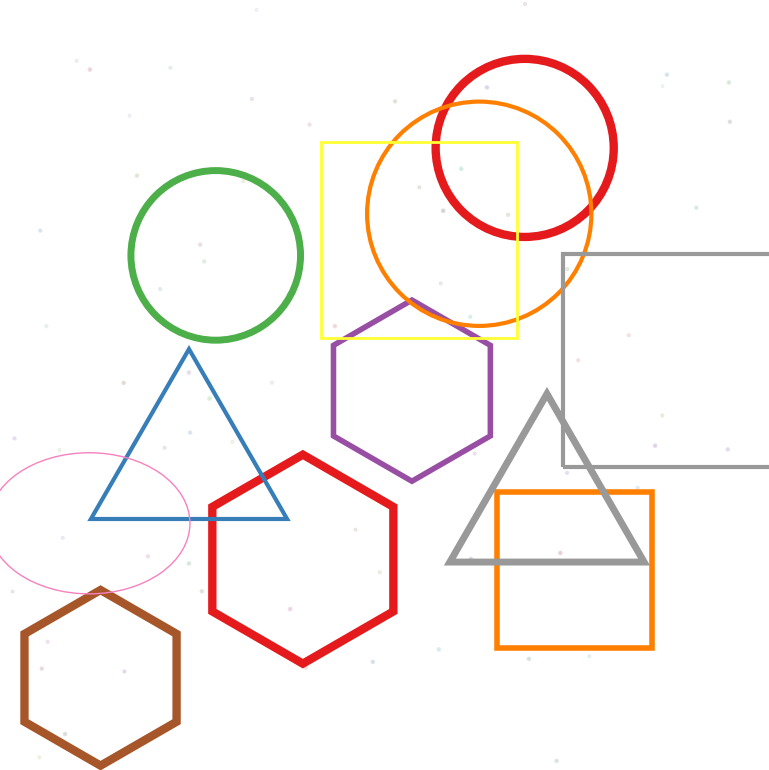[{"shape": "circle", "thickness": 3, "radius": 0.58, "center": [0.681, 0.808]}, {"shape": "hexagon", "thickness": 3, "radius": 0.68, "center": [0.393, 0.274]}, {"shape": "triangle", "thickness": 1.5, "radius": 0.74, "center": [0.245, 0.4]}, {"shape": "circle", "thickness": 2.5, "radius": 0.55, "center": [0.28, 0.668]}, {"shape": "hexagon", "thickness": 2, "radius": 0.59, "center": [0.535, 0.493]}, {"shape": "square", "thickness": 2, "radius": 0.51, "center": [0.746, 0.26]}, {"shape": "circle", "thickness": 1.5, "radius": 0.73, "center": [0.622, 0.722]}, {"shape": "square", "thickness": 1, "radius": 0.64, "center": [0.545, 0.689]}, {"shape": "hexagon", "thickness": 3, "radius": 0.57, "center": [0.131, 0.12]}, {"shape": "oval", "thickness": 0.5, "radius": 0.65, "center": [0.116, 0.32]}, {"shape": "square", "thickness": 1.5, "radius": 0.69, "center": [0.869, 0.532]}, {"shape": "triangle", "thickness": 2.5, "radius": 0.73, "center": [0.71, 0.343]}]